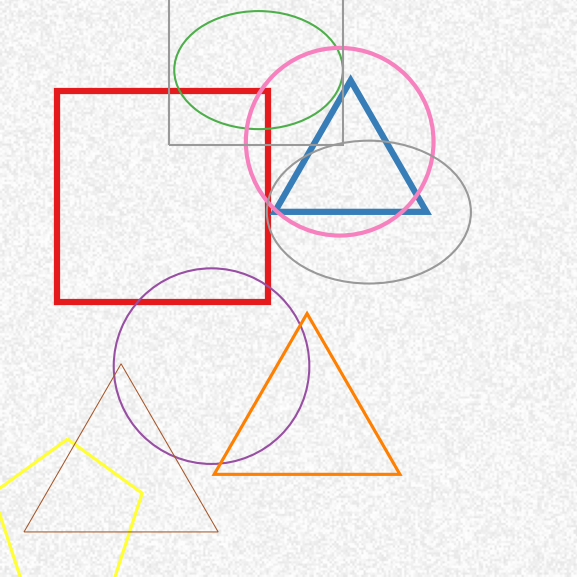[{"shape": "square", "thickness": 3, "radius": 0.91, "center": [0.281, 0.659]}, {"shape": "triangle", "thickness": 3, "radius": 0.76, "center": [0.607, 0.708]}, {"shape": "oval", "thickness": 1, "radius": 0.73, "center": [0.448, 0.878]}, {"shape": "circle", "thickness": 1, "radius": 0.85, "center": [0.366, 0.365]}, {"shape": "triangle", "thickness": 1.5, "radius": 0.93, "center": [0.532, 0.271]}, {"shape": "pentagon", "thickness": 1.5, "radius": 0.68, "center": [0.117, 0.103]}, {"shape": "triangle", "thickness": 0.5, "radius": 0.97, "center": [0.21, 0.175]}, {"shape": "circle", "thickness": 2, "radius": 0.81, "center": [0.588, 0.754]}, {"shape": "square", "thickness": 1, "radius": 0.75, "center": [0.443, 0.898]}, {"shape": "oval", "thickness": 1, "radius": 0.88, "center": [0.639, 0.632]}]